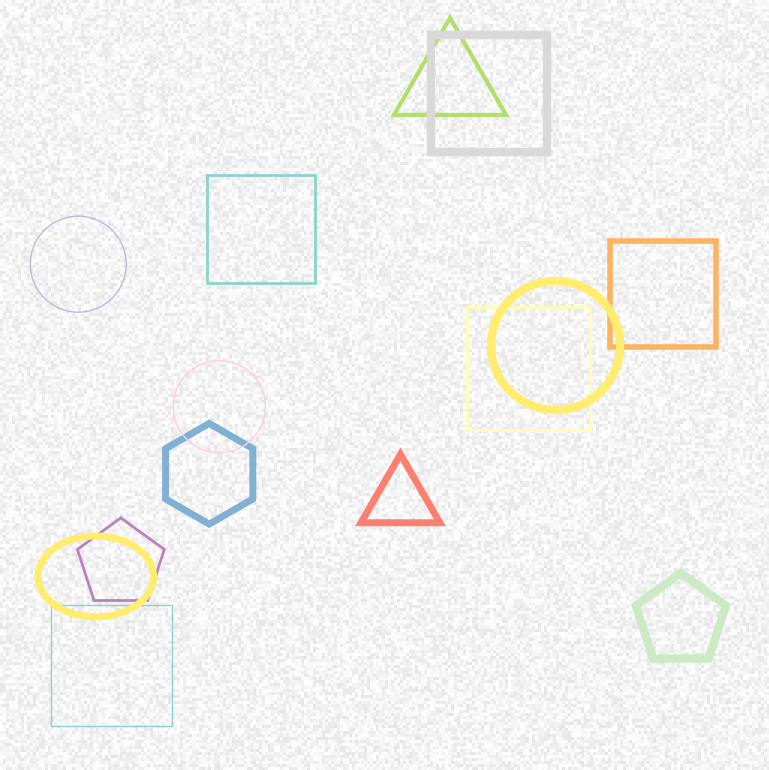[{"shape": "square", "thickness": 1, "radius": 0.35, "center": [0.339, 0.703]}, {"shape": "square", "thickness": 0.5, "radius": 0.39, "center": [0.145, 0.136]}, {"shape": "square", "thickness": 1, "radius": 0.4, "center": [0.686, 0.522]}, {"shape": "circle", "thickness": 0.5, "radius": 0.31, "center": [0.102, 0.657]}, {"shape": "triangle", "thickness": 2.5, "radius": 0.3, "center": [0.52, 0.351]}, {"shape": "hexagon", "thickness": 2.5, "radius": 0.33, "center": [0.272, 0.385]}, {"shape": "square", "thickness": 2, "radius": 0.34, "center": [0.861, 0.618]}, {"shape": "triangle", "thickness": 1.5, "radius": 0.42, "center": [0.584, 0.893]}, {"shape": "circle", "thickness": 0.5, "radius": 0.3, "center": [0.285, 0.472]}, {"shape": "square", "thickness": 3, "radius": 0.38, "center": [0.635, 0.878]}, {"shape": "pentagon", "thickness": 1, "radius": 0.3, "center": [0.157, 0.268]}, {"shape": "pentagon", "thickness": 3, "radius": 0.31, "center": [0.884, 0.194]}, {"shape": "circle", "thickness": 3, "radius": 0.42, "center": [0.722, 0.551]}, {"shape": "oval", "thickness": 2.5, "radius": 0.38, "center": [0.124, 0.251]}]